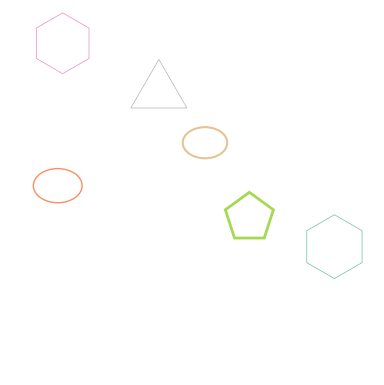[{"shape": "hexagon", "thickness": 0.5, "radius": 0.41, "center": [0.869, 0.359]}, {"shape": "oval", "thickness": 1, "radius": 0.32, "center": [0.15, 0.518]}, {"shape": "hexagon", "thickness": 0.5, "radius": 0.4, "center": [0.163, 0.888]}, {"shape": "pentagon", "thickness": 2, "radius": 0.33, "center": [0.648, 0.435]}, {"shape": "oval", "thickness": 1.5, "radius": 0.29, "center": [0.532, 0.629]}, {"shape": "triangle", "thickness": 0.5, "radius": 0.42, "center": [0.413, 0.762]}]